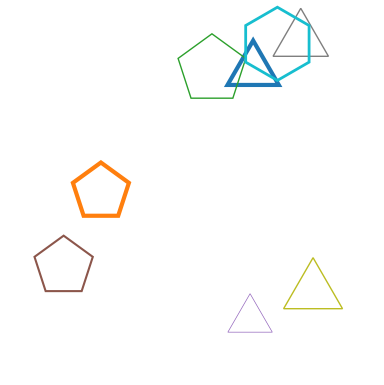[{"shape": "triangle", "thickness": 3, "radius": 0.38, "center": [0.658, 0.818]}, {"shape": "pentagon", "thickness": 3, "radius": 0.38, "center": [0.262, 0.501]}, {"shape": "pentagon", "thickness": 1, "radius": 0.46, "center": [0.55, 0.82]}, {"shape": "triangle", "thickness": 0.5, "radius": 0.33, "center": [0.65, 0.171]}, {"shape": "pentagon", "thickness": 1.5, "radius": 0.4, "center": [0.165, 0.308]}, {"shape": "triangle", "thickness": 1, "radius": 0.42, "center": [0.781, 0.895]}, {"shape": "triangle", "thickness": 1, "radius": 0.44, "center": [0.813, 0.242]}, {"shape": "hexagon", "thickness": 2, "radius": 0.48, "center": [0.72, 0.886]}]